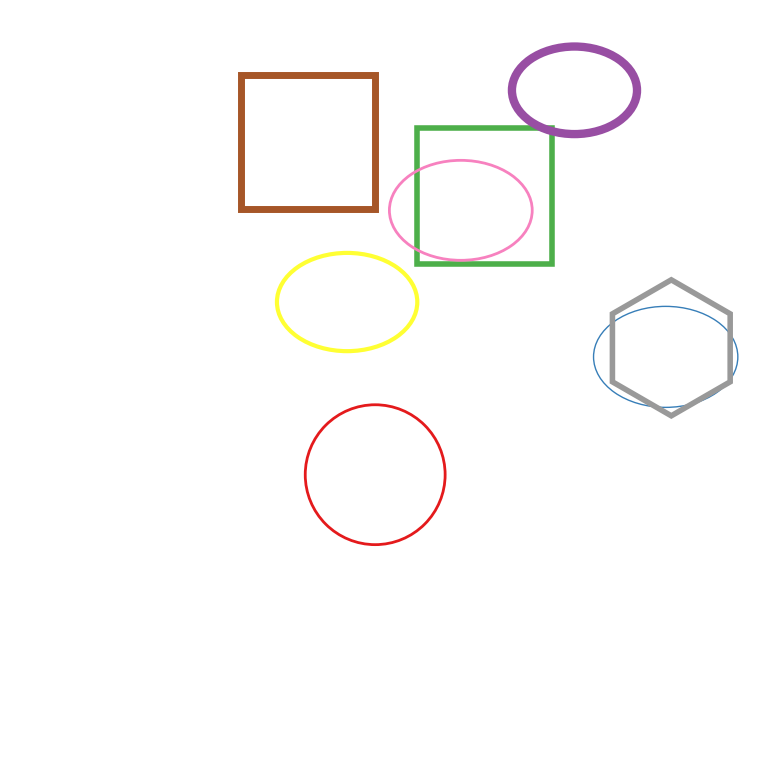[{"shape": "circle", "thickness": 1, "radius": 0.45, "center": [0.487, 0.384]}, {"shape": "oval", "thickness": 0.5, "radius": 0.47, "center": [0.865, 0.537]}, {"shape": "square", "thickness": 2, "radius": 0.44, "center": [0.629, 0.745]}, {"shape": "oval", "thickness": 3, "radius": 0.41, "center": [0.746, 0.883]}, {"shape": "oval", "thickness": 1.5, "radius": 0.46, "center": [0.451, 0.608]}, {"shape": "square", "thickness": 2.5, "radius": 0.44, "center": [0.4, 0.815]}, {"shape": "oval", "thickness": 1, "radius": 0.46, "center": [0.598, 0.727]}, {"shape": "hexagon", "thickness": 2, "radius": 0.44, "center": [0.872, 0.548]}]